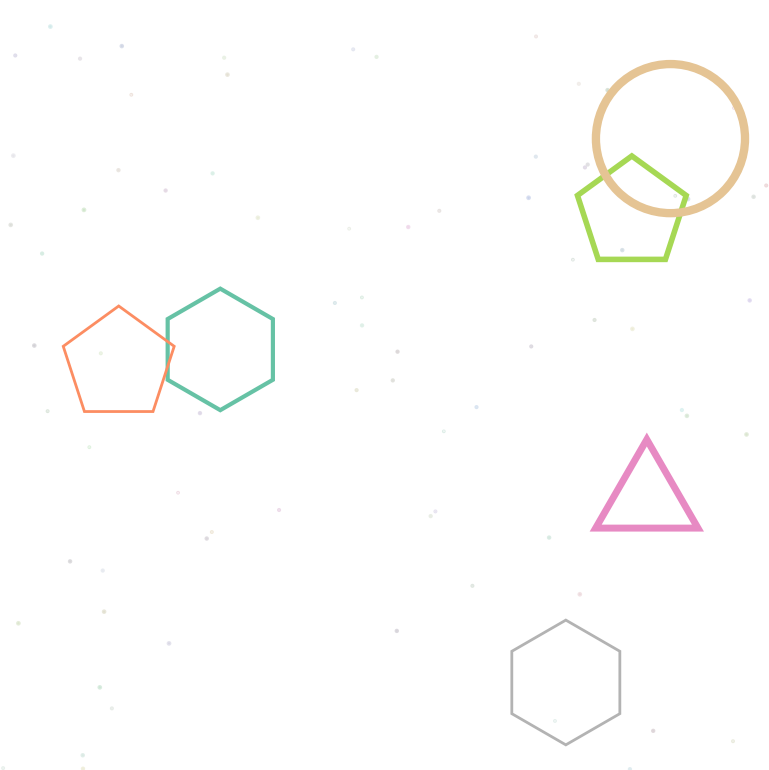[{"shape": "hexagon", "thickness": 1.5, "radius": 0.39, "center": [0.286, 0.546]}, {"shape": "pentagon", "thickness": 1, "radius": 0.38, "center": [0.154, 0.527]}, {"shape": "triangle", "thickness": 2.5, "radius": 0.38, "center": [0.84, 0.352]}, {"shape": "pentagon", "thickness": 2, "radius": 0.37, "center": [0.821, 0.723]}, {"shape": "circle", "thickness": 3, "radius": 0.48, "center": [0.871, 0.82]}, {"shape": "hexagon", "thickness": 1, "radius": 0.41, "center": [0.735, 0.114]}]